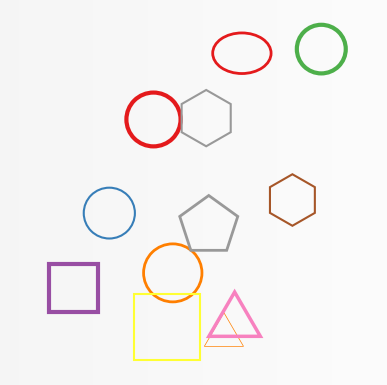[{"shape": "oval", "thickness": 2, "radius": 0.38, "center": [0.624, 0.862]}, {"shape": "circle", "thickness": 3, "radius": 0.35, "center": [0.396, 0.69]}, {"shape": "circle", "thickness": 1.5, "radius": 0.33, "center": [0.282, 0.446]}, {"shape": "circle", "thickness": 3, "radius": 0.32, "center": [0.829, 0.872]}, {"shape": "square", "thickness": 3, "radius": 0.32, "center": [0.189, 0.252]}, {"shape": "triangle", "thickness": 0.5, "radius": 0.29, "center": [0.578, 0.13]}, {"shape": "circle", "thickness": 2, "radius": 0.38, "center": [0.446, 0.291]}, {"shape": "square", "thickness": 1.5, "radius": 0.42, "center": [0.43, 0.151]}, {"shape": "hexagon", "thickness": 1.5, "radius": 0.33, "center": [0.755, 0.48]}, {"shape": "triangle", "thickness": 2.5, "radius": 0.38, "center": [0.606, 0.165]}, {"shape": "pentagon", "thickness": 2, "radius": 0.39, "center": [0.539, 0.413]}, {"shape": "hexagon", "thickness": 1.5, "radius": 0.37, "center": [0.532, 0.693]}]